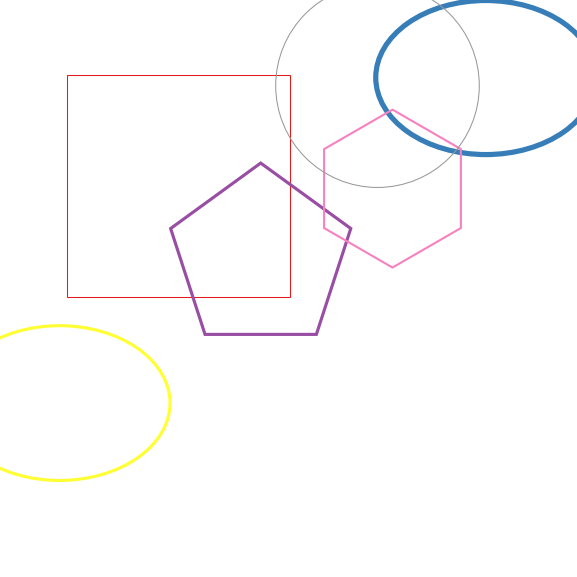[{"shape": "square", "thickness": 0.5, "radius": 0.96, "center": [0.309, 0.677]}, {"shape": "oval", "thickness": 2.5, "radius": 0.95, "center": [0.841, 0.865]}, {"shape": "pentagon", "thickness": 1.5, "radius": 0.82, "center": [0.451, 0.553]}, {"shape": "oval", "thickness": 1.5, "radius": 0.96, "center": [0.103, 0.301]}, {"shape": "hexagon", "thickness": 1, "radius": 0.68, "center": [0.68, 0.673]}, {"shape": "circle", "thickness": 0.5, "radius": 0.88, "center": [0.654, 0.851]}]